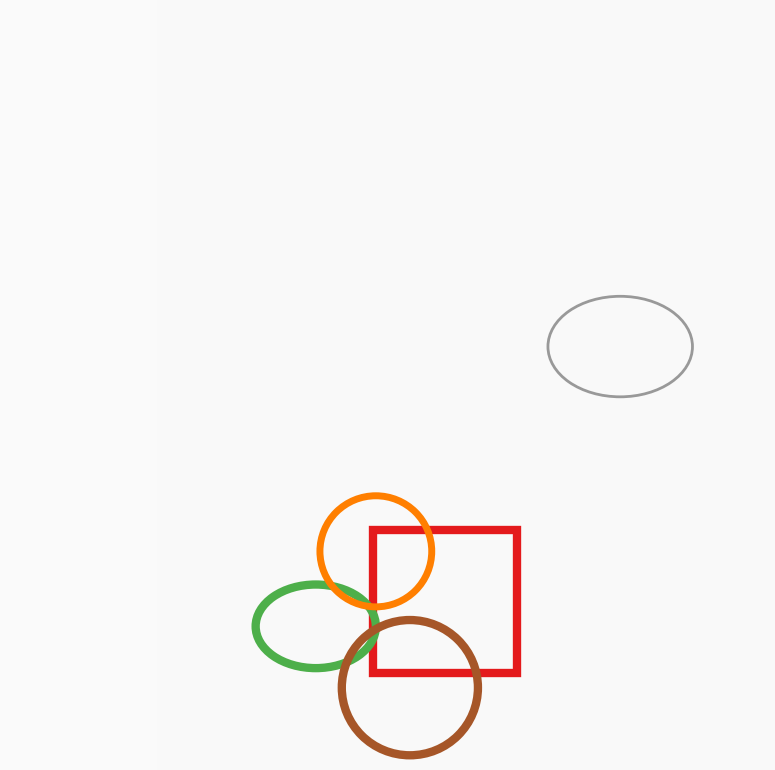[{"shape": "square", "thickness": 3, "radius": 0.47, "center": [0.574, 0.219]}, {"shape": "oval", "thickness": 3, "radius": 0.39, "center": [0.407, 0.187]}, {"shape": "circle", "thickness": 2.5, "radius": 0.36, "center": [0.485, 0.284]}, {"shape": "circle", "thickness": 3, "radius": 0.44, "center": [0.529, 0.107]}, {"shape": "oval", "thickness": 1, "radius": 0.47, "center": [0.8, 0.55]}]